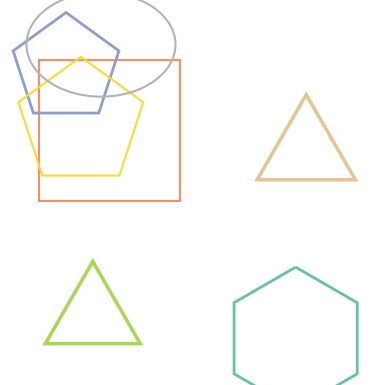[{"shape": "hexagon", "thickness": 2, "radius": 0.92, "center": [0.768, 0.121]}, {"shape": "square", "thickness": 1.5, "radius": 0.92, "center": [0.284, 0.661]}, {"shape": "pentagon", "thickness": 2, "radius": 0.72, "center": [0.172, 0.823]}, {"shape": "triangle", "thickness": 2.5, "radius": 0.71, "center": [0.241, 0.179]}, {"shape": "pentagon", "thickness": 1.5, "radius": 0.85, "center": [0.21, 0.682]}, {"shape": "triangle", "thickness": 2.5, "radius": 0.74, "center": [0.795, 0.607]}, {"shape": "oval", "thickness": 1.5, "radius": 0.97, "center": [0.262, 0.884]}]